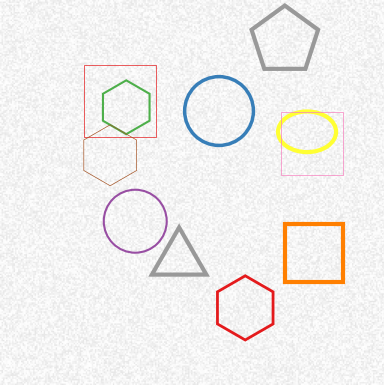[{"shape": "square", "thickness": 0.5, "radius": 0.47, "center": [0.312, 0.738]}, {"shape": "hexagon", "thickness": 2, "radius": 0.42, "center": [0.637, 0.2]}, {"shape": "circle", "thickness": 2.5, "radius": 0.45, "center": [0.569, 0.712]}, {"shape": "hexagon", "thickness": 1.5, "radius": 0.35, "center": [0.328, 0.721]}, {"shape": "circle", "thickness": 1.5, "radius": 0.41, "center": [0.351, 0.425]}, {"shape": "square", "thickness": 3, "radius": 0.38, "center": [0.815, 0.343]}, {"shape": "oval", "thickness": 3, "radius": 0.38, "center": [0.798, 0.658]}, {"shape": "hexagon", "thickness": 0.5, "radius": 0.4, "center": [0.286, 0.597]}, {"shape": "square", "thickness": 0.5, "radius": 0.41, "center": [0.81, 0.627]}, {"shape": "pentagon", "thickness": 3, "radius": 0.45, "center": [0.74, 0.895]}, {"shape": "triangle", "thickness": 3, "radius": 0.41, "center": [0.465, 0.328]}]